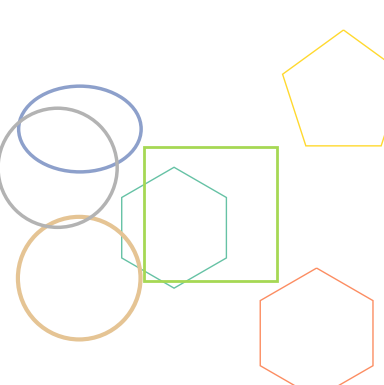[{"shape": "hexagon", "thickness": 1, "radius": 0.78, "center": [0.452, 0.409]}, {"shape": "hexagon", "thickness": 1, "radius": 0.85, "center": [0.822, 0.135]}, {"shape": "oval", "thickness": 2.5, "radius": 0.8, "center": [0.207, 0.665]}, {"shape": "square", "thickness": 2, "radius": 0.87, "center": [0.546, 0.444]}, {"shape": "pentagon", "thickness": 1, "radius": 0.83, "center": [0.892, 0.756]}, {"shape": "circle", "thickness": 3, "radius": 0.8, "center": [0.206, 0.278]}, {"shape": "circle", "thickness": 2.5, "radius": 0.77, "center": [0.15, 0.564]}]